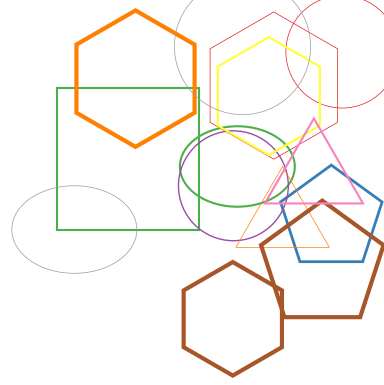[{"shape": "hexagon", "thickness": 0.5, "radius": 0.96, "center": [0.711, 0.778]}, {"shape": "circle", "thickness": 0.5, "radius": 0.73, "center": [0.889, 0.865]}, {"shape": "pentagon", "thickness": 2, "radius": 0.69, "center": [0.861, 0.432]}, {"shape": "square", "thickness": 1.5, "radius": 0.92, "center": [0.332, 0.586]}, {"shape": "oval", "thickness": 1.5, "radius": 0.75, "center": [0.616, 0.568]}, {"shape": "circle", "thickness": 1, "radius": 0.71, "center": [0.606, 0.517]}, {"shape": "hexagon", "thickness": 3, "radius": 0.89, "center": [0.352, 0.796]}, {"shape": "triangle", "thickness": 0.5, "radius": 0.7, "center": [0.734, 0.428]}, {"shape": "hexagon", "thickness": 1.5, "radius": 0.77, "center": [0.698, 0.75]}, {"shape": "hexagon", "thickness": 3, "radius": 0.74, "center": [0.605, 0.172]}, {"shape": "pentagon", "thickness": 3, "radius": 0.84, "center": [0.837, 0.312]}, {"shape": "triangle", "thickness": 1.5, "radius": 0.74, "center": [0.815, 0.545]}, {"shape": "oval", "thickness": 0.5, "radius": 0.81, "center": [0.193, 0.404]}, {"shape": "circle", "thickness": 0.5, "radius": 0.88, "center": [0.63, 0.879]}]